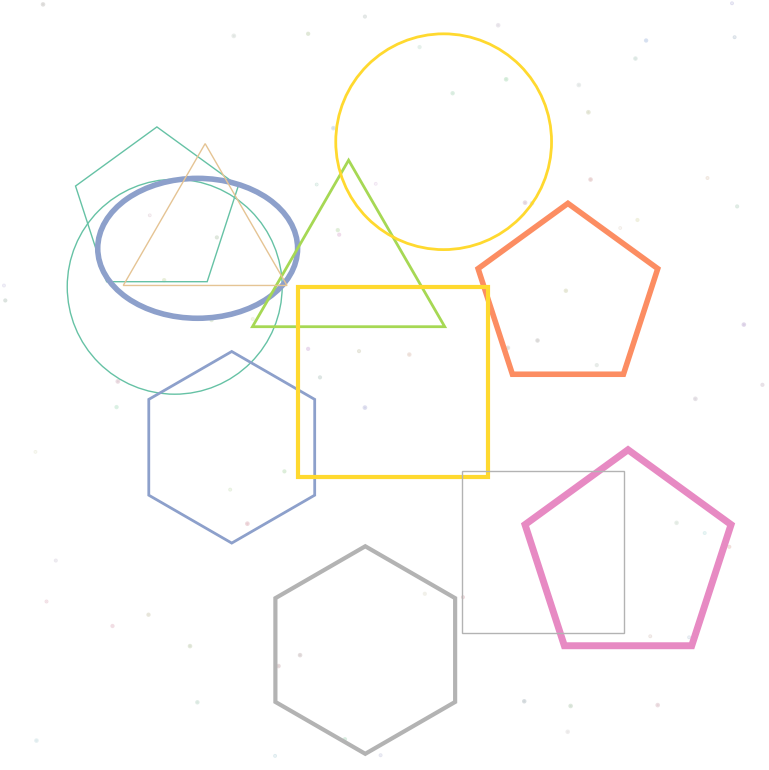[{"shape": "circle", "thickness": 0.5, "radius": 0.7, "center": [0.227, 0.628]}, {"shape": "pentagon", "thickness": 0.5, "radius": 0.56, "center": [0.204, 0.724]}, {"shape": "pentagon", "thickness": 2, "radius": 0.61, "center": [0.738, 0.613]}, {"shape": "hexagon", "thickness": 1, "radius": 0.62, "center": [0.301, 0.419]}, {"shape": "oval", "thickness": 2, "radius": 0.65, "center": [0.257, 0.678]}, {"shape": "pentagon", "thickness": 2.5, "radius": 0.7, "center": [0.816, 0.275]}, {"shape": "triangle", "thickness": 1, "radius": 0.72, "center": [0.453, 0.648]}, {"shape": "square", "thickness": 1.5, "radius": 0.62, "center": [0.511, 0.504]}, {"shape": "circle", "thickness": 1, "radius": 0.7, "center": [0.576, 0.816]}, {"shape": "triangle", "thickness": 0.5, "radius": 0.61, "center": [0.266, 0.691]}, {"shape": "square", "thickness": 0.5, "radius": 0.53, "center": [0.705, 0.283]}, {"shape": "hexagon", "thickness": 1.5, "radius": 0.67, "center": [0.474, 0.156]}]